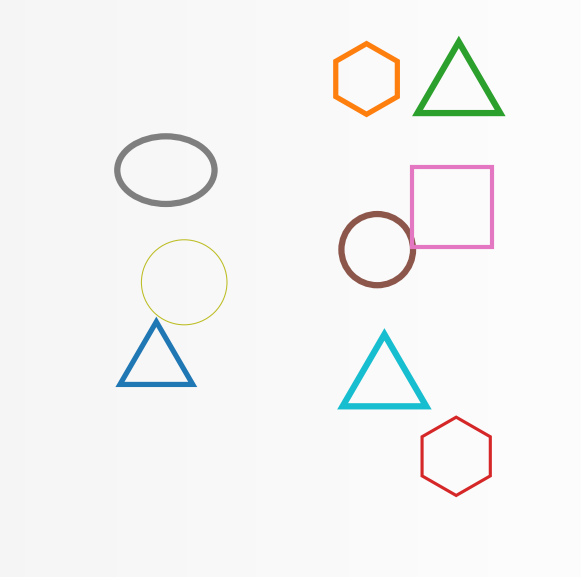[{"shape": "triangle", "thickness": 2.5, "radius": 0.36, "center": [0.269, 0.37]}, {"shape": "hexagon", "thickness": 2.5, "radius": 0.31, "center": [0.631, 0.862]}, {"shape": "triangle", "thickness": 3, "radius": 0.41, "center": [0.789, 0.844]}, {"shape": "hexagon", "thickness": 1.5, "radius": 0.34, "center": [0.785, 0.209]}, {"shape": "circle", "thickness": 3, "radius": 0.31, "center": [0.649, 0.567]}, {"shape": "square", "thickness": 2, "radius": 0.35, "center": [0.778, 0.641]}, {"shape": "oval", "thickness": 3, "radius": 0.42, "center": [0.285, 0.705]}, {"shape": "circle", "thickness": 0.5, "radius": 0.37, "center": [0.317, 0.51]}, {"shape": "triangle", "thickness": 3, "radius": 0.42, "center": [0.661, 0.337]}]